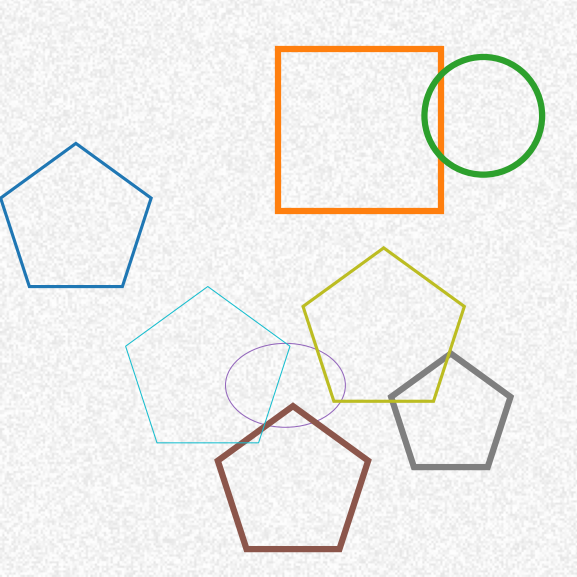[{"shape": "pentagon", "thickness": 1.5, "radius": 0.69, "center": [0.131, 0.614]}, {"shape": "square", "thickness": 3, "radius": 0.71, "center": [0.622, 0.774]}, {"shape": "circle", "thickness": 3, "radius": 0.51, "center": [0.837, 0.799]}, {"shape": "oval", "thickness": 0.5, "radius": 0.52, "center": [0.494, 0.332]}, {"shape": "pentagon", "thickness": 3, "radius": 0.68, "center": [0.507, 0.159]}, {"shape": "pentagon", "thickness": 3, "radius": 0.54, "center": [0.781, 0.278]}, {"shape": "pentagon", "thickness": 1.5, "radius": 0.73, "center": [0.664, 0.423]}, {"shape": "pentagon", "thickness": 0.5, "radius": 0.75, "center": [0.36, 0.353]}]